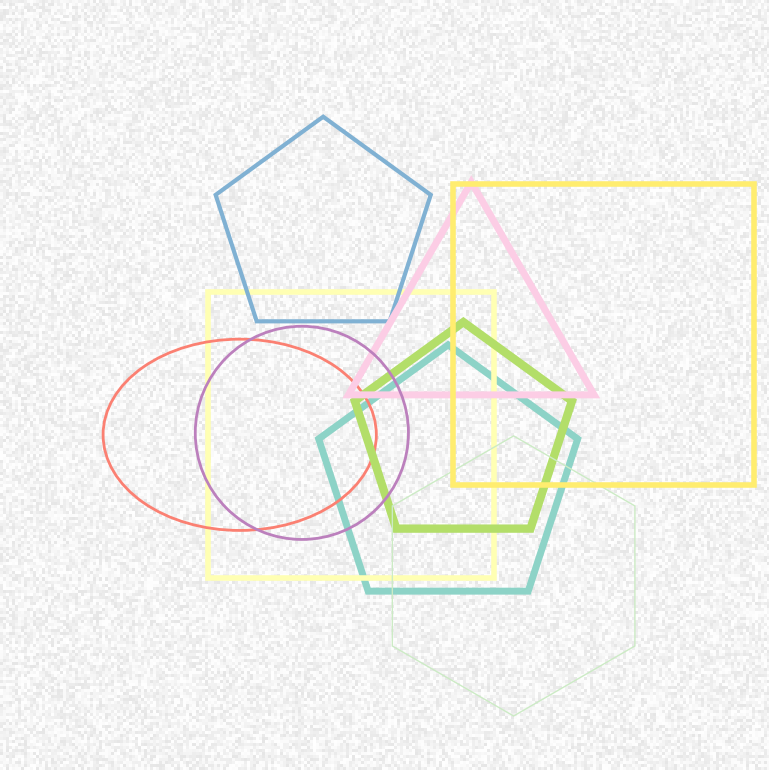[{"shape": "pentagon", "thickness": 2.5, "radius": 0.88, "center": [0.582, 0.375]}, {"shape": "square", "thickness": 2, "radius": 0.93, "center": [0.455, 0.435]}, {"shape": "oval", "thickness": 1, "radius": 0.89, "center": [0.311, 0.435]}, {"shape": "pentagon", "thickness": 1.5, "radius": 0.73, "center": [0.42, 0.702]}, {"shape": "pentagon", "thickness": 3, "radius": 0.74, "center": [0.602, 0.433]}, {"shape": "triangle", "thickness": 2.5, "radius": 0.92, "center": [0.612, 0.579]}, {"shape": "circle", "thickness": 1, "radius": 0.69, "center": [0.392, 0.438]}, {"shape": "hexagon", "thickness": 0.5, "radius": 0.91, "center": [0.667, 0.252]}, {"shape": "square", "thickness": 2, "radius": 0.98, "center": [0.784, 0.565]}]